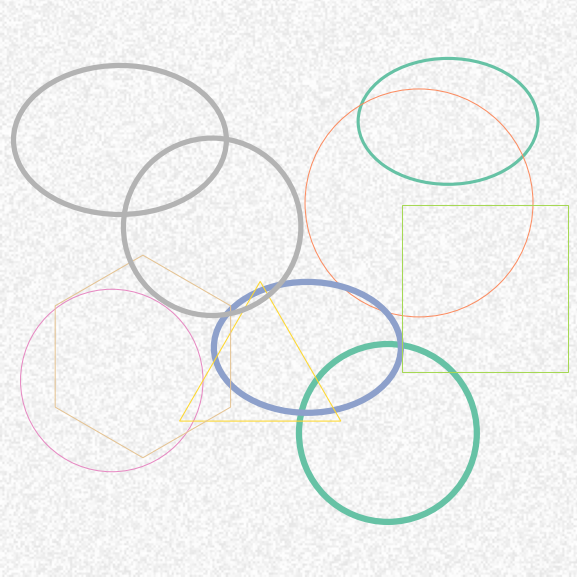[{"shape": "circle", "thickness": 3, "radius": 0.77, "center": [0.672, 0.249]}, {"shape": "oval", "thickness": 1.5, "radius": 0.78, "center": [0.776, 0.789]}, {"shape": "circle", "thickness": 0.5, "radius": 0.99, "center": [0.726, 0.648]}, {"shape": "oval", "thickness": 3, "radius": 0.81, "center": [0.532, 0.398]}, {"shape": "circle", "thickness": 0.5, "radius": 0.79, "center": [0.194, 0.34]}, {"shape": "square", "thickness": 0.5, "radius": 0.72, "center": [0.84, 0.5]}, {"shape": "triangle", "thickness": 0.5, "radius": 0.81, "center": [0.451, 0.351]}, {"shape": "hexagon", "thickness": 0.5, "radius": 0.88, "center": [0.247, 0.382]}, {"shape": "oval", "thickness": 2.5, "radius": 0.92, "center": [0.208, 0.757]}, {"shape": "circle", "thickness": 2.5, "radius": 0.77, "center": [0.367, 0.606]}]